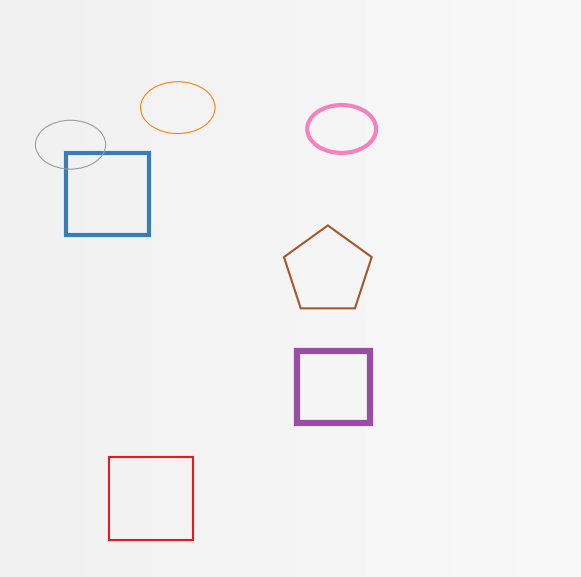[{"shape": "square", "thickness": 1, "radius": 0.36, "center": [0.26, 0.136]}, {"shape": "square", "thickness": 2, "radius": 0.36, "center": [0.185, 0.663]}, {"shape": "square", "thickness": 3, "radius": 0.31, "center": [0.574, 0.328]}, {"shape": "oval", "thickness": 0.5, "radius": 0.32, "center": [0.306, 0.813]}, {"shape": "pentagon", "thickness": 1, "radius": 0.4, "center": [0.564, 0.529]}, {"shape": "oval", "thickness": 2, "radius": 0.3, "center": [0.588, 0.776]}, {"shape": "oval", "thickness": 0.5, "radius": 0.3, "center": [0.121, 0.749]}]